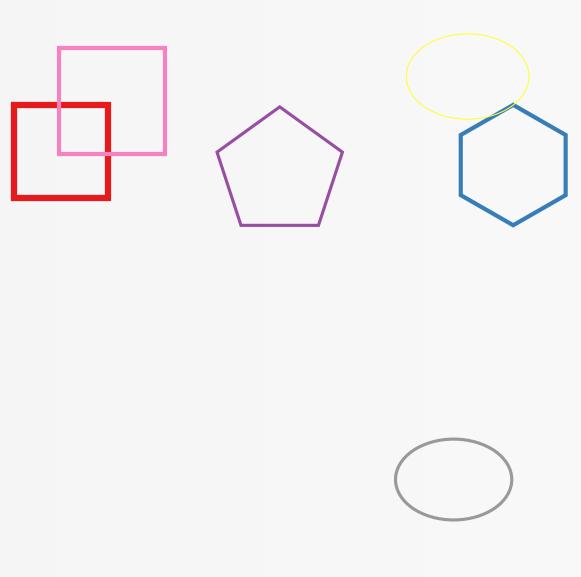[{"shape": "square", "thickness": 3, "radius": 0.41, "center": [0.104, 0.737]}, {"shape": "hexagon", "thickness": 2, "radius": 0.52, "center": [0.883, 0.713]}, {"shape": "pentagon", "thickness": 1.5, "radius": 0.57, "center": [0.481, 0.701]}, {"shape": "oval", "thickness": 0.5, "radius": 0.53, "center": [0.804, 0.867]}, {"shape": "square", "thickness": 2, "radius": 0.46, "center": [0.193, 0.824]}, {"shape": "oval", "thickness": 1.5, "radius": 0.5, "center": [0.78, 0.169]}]